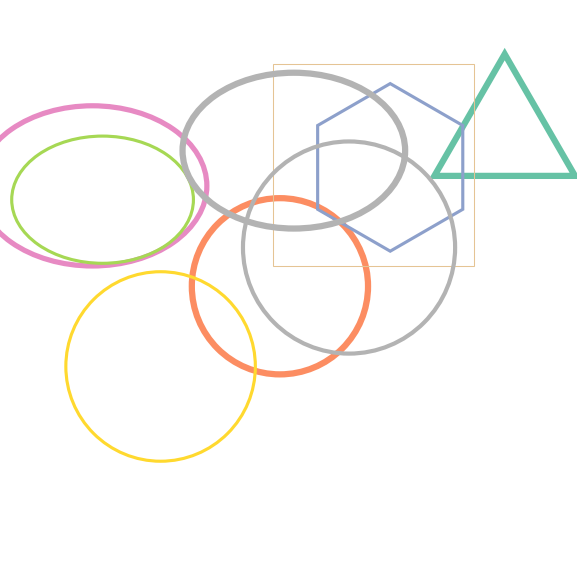[{"shape": "triangle", "thickness": 3, "radius": 0.7, "center": [0.874, 0.765]}, {"shape": "circle", "thickness": 3, "radius": 0.76, "center": [0.485, 0.503]}, {"shape": "hexagon", "thickness": 1.5, "radius": 0.73, "center": [0.676, 0.709]}, {"shape": "oval", "thickness": 2.5, "radius": 0.99, "center": [0.16, 0.677]}, {"shape": "oval", "thickness": 1.5, "radius": 0.79, "center": [0.178, 0.653]}, {"shape": "circle", "thickness": 1.5, "radius": 0.82, "center": [0.278, 0.365]}, {"shape": "square", "thickness": 0.5, "radius": 0.87, "center": [0.647, 0.714]}, {"shape": "oval", "thickness": 3, "radius": 0.96, "center": [0.509, 0.738]}, {"shape": "circle", "thickness": 2, "radius": 0.92, "center": [0.604, 0.571]}]